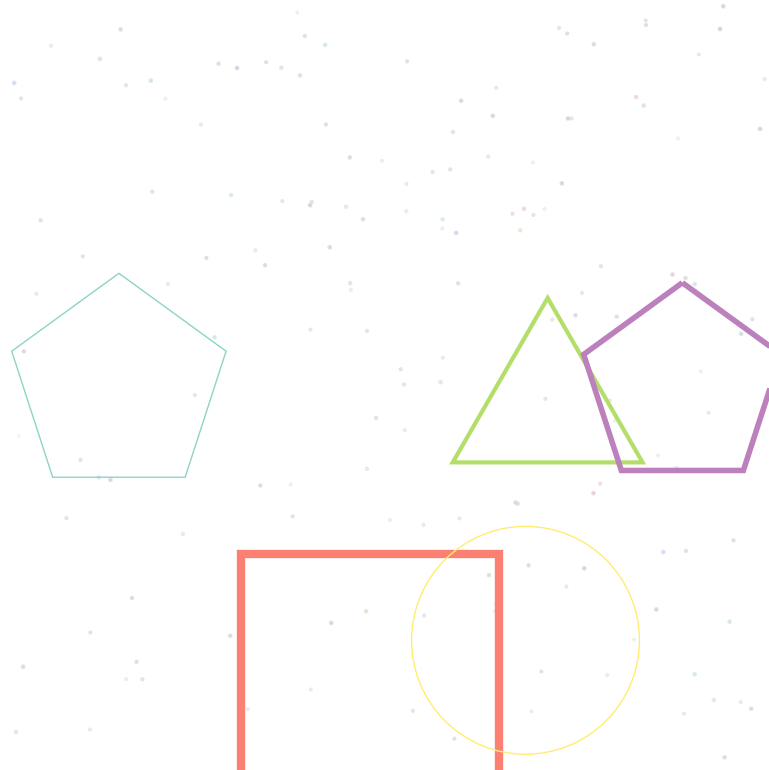[{"shape": "pentagon", "thickness": 0.5, "radius": 0.73, "center": [0.154, 0.499]}, {"shape": "square", "thickness": 3, "radius": 0.84, "center": [0.48, 0.113]}, {"shape": "triangle", "thickness": 1.5, "radius": 0.71, "center": [0.711, 0.471]}, {"shape": "pentagon", "thickness": 2, "radius": 0.67, "center": [0.886, 0.498]}, {"shape": "circle", "thickness": 0.5, "radius": 0.74, "center": [0.682, 0.168]}]